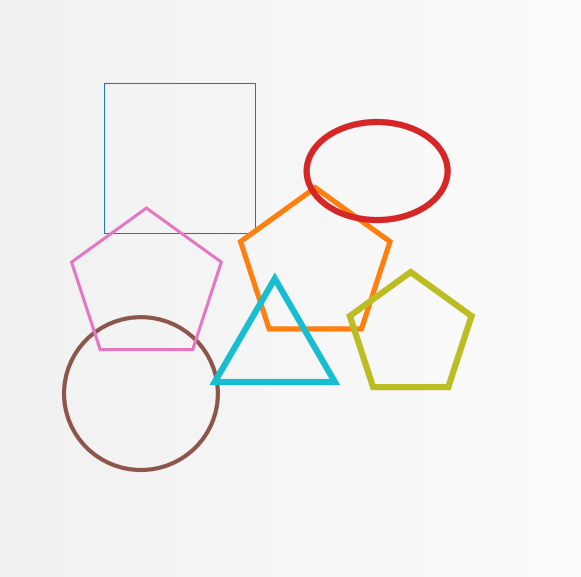[{"shape": "square", "thickness": 0.5, "radius": 0.65, "center": [0.308, 0.726]}, {"shape": "pentagon", "thickness": 2.5, "radius": 0.68, "center": [0.542, 0.539]}, {"shape": "oval", "thickness": 3, "radius": 0.61, "center": [0.649, 0.703]}, {"shape": "circle", "thickness": 2, "radius": 0.66, "center": [0.243, 0.318]}, {"shape": "pentagon", "thickness": 1.5, "radius": 0.68, "center": [0.252, 0.503]}, {"shape": "pentagon", "thickness": 3, "radius": 0.55, "center": [0.707, 0.418]}, {"shape": "triangle", "thickness": 3, "radius": 0.6, "center": [0.473, 0.397]}]